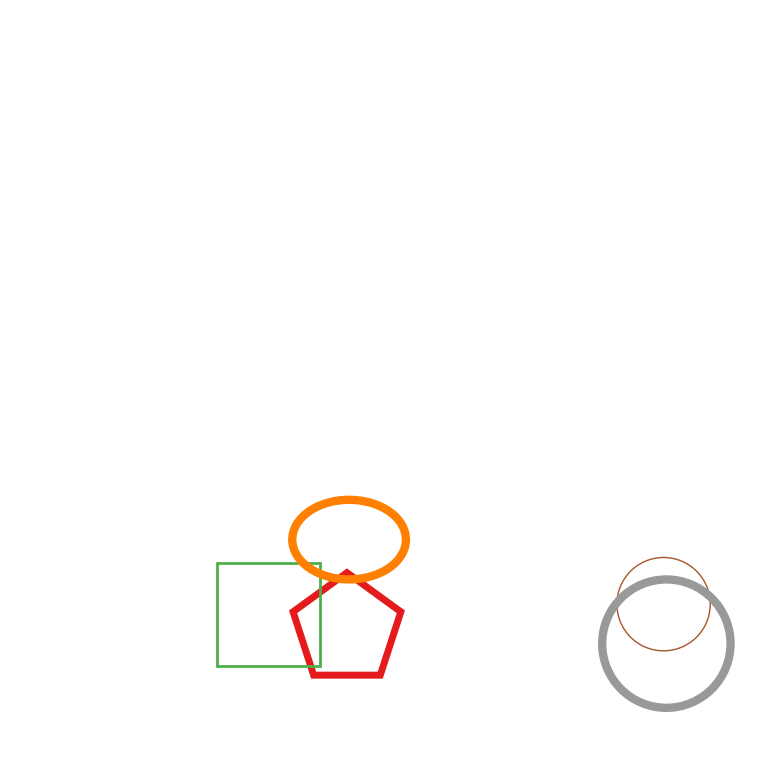[{"shape": "pentagon", "thickness": 2.5, "radius": 0.37, "center": [0.451, 0.183]}, {"shape": "square", "thickness": 1, "radius": 0.33, "center": [0.349, 0.202]}, {"shape": "oval", "thickness": 3, "radius": 0.37, "center": [0.453, 0.299]}, {"shape": "circle", "thickness": 0.5, "radius": 0.3, "center": [0.862, 0.215]}, {"shape": "circle", "thickness": 3, "radius": 0.42, "center": [0.865, 0.164]}]